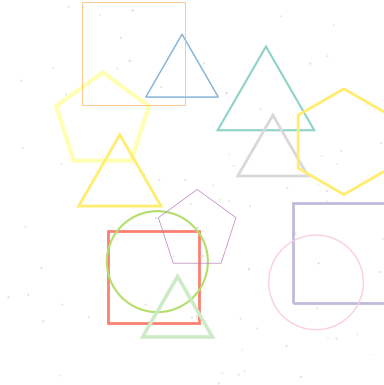[{"shape": "triangle", "thickness": 1.5, "radius": 0.72, "center": [0.691, 0.734]}, {"shape": "pentagon", "thickness": 3, "radius": 0.63, "center": [0.266, 0.685]}, {"shape": "square", "thickness": 2, "radius": 0.65, "center": [0.891, 0.343]}, {"shape": "square", "thickness": 2, "radius": 0.6, "center": [0.399, 0.28]}, {"shape": "triangle", "thickness": 1, "radius": 0.54, "center": [0.473, 0.802]}, {"shape": "square", "thickness": 0.5, "radius": 0.67, "center": [0.346, 0.861]}, {"shape": "circle", "thickness": 1.5, "radius": 0.66, "center": [0.409, 0.32]}, {"shape": "circle", "thickness": 1, "radius": 0.61, "center": [0.821, 0.266]}, {"shape": "triangle", "thickness": 2, "radius": 0.53, "center": [0.709, 0.596]}, {"shape": "pentagon", "thickness": 0.5, "radius": 0.53, "center": [0.512, 0.402]}, {"shape": "triangle", "thickness": 2.5, "radius": 0.52, "center": [0.461, 0.177]}, {"shape": "hexagon", "thickness": 2, "radius": 0.69, "center": [0.893, 0.632]}, {"shape": "triangle", "thickness": 2, "radius": 0.62, "center": [0.311, 0.526]}]